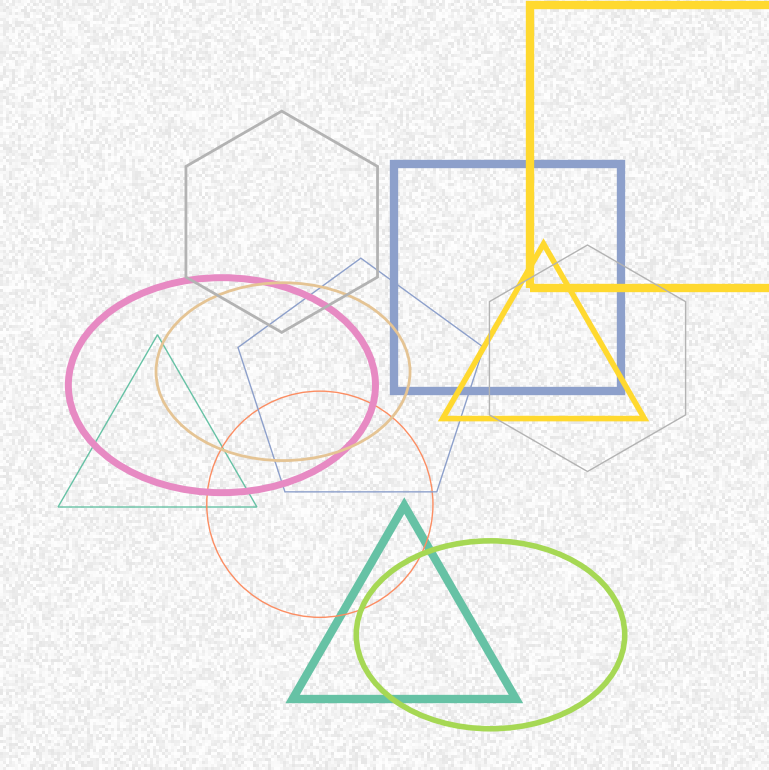[{"shape": "triangle", "thickness": 3, "radius": 0.84, "center": [0.525, 0.176]}, {"shape": "triangle", "thickness": 0.5, "radius": 0.75, "center": [0.205, 0.416]}, {"shape": "circle", "thickness": 0.5, "radius": 0.73, "center": [0.415, 0.345]}, {"shape": "pentagon", "thickness": 0.5, "radius": 0.84, "center": [0.469, 0.497]}, {"shape": "square", "thickness": 3, "radius": 0.74, "center": [0.659, 0.64]}, {"shape": "oval", "thickness": 2.5, "radius": 1.0, "center": [0.288, 0.5]}, {"shape": "oval", "thickness": 2, "radius": 0.87, "center": [0.637, 0.176]}, {"shape": "triangle", "thickness": 2, "radius": 0.76, "center": [0.706, 0.532]}, {"shape": "square", "thickness": 3, "radius": 0.92, "center": [0.872, 0.81]}, {"shape": "oval", "thickness": 1, "radius": 0.82, "center": [0.368, 0.517]}, {"shape": "hexagon", "thickness": 0.5, "radius": 0.74, "center": [0.763, 0.535]}, {"shape": "hexagon", "thickness": 1, "radius": 0.72, "center": [0.366, 0.712]}]